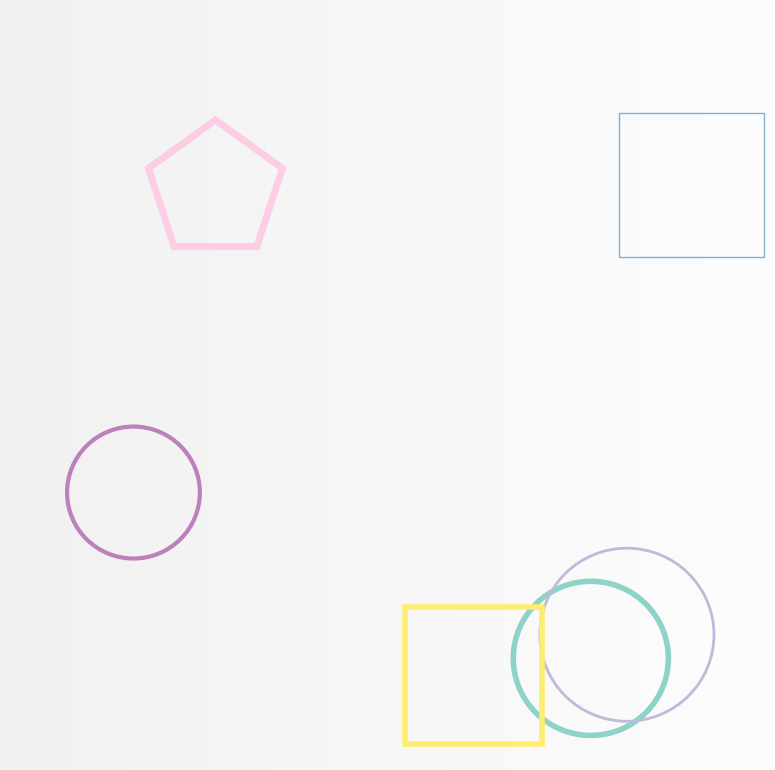[{"shape": "circle", "thickness": 2, "radius": 0.5, "center": [0.762, 0.145]}, {"shape": "circle", "thickness": 1, "radius": 0.56, "center": [0.809, 0.176]}, {"shape": "square", "thickness": 0.5, "radius": 0.47, "center": [0.892, 0.76]}, {"shape": "pentagon", "thickness": 2.5, "radius": 0.45, "center": [0.278, 0.753]}, {"shape": "circle", "thickness": 1.5, "radius": 0.43, "center": [0.172, 0.36]}, {"shape": "square", "thickness": 2, "radius": 0.44, "center": [0.611, 0.123]}]